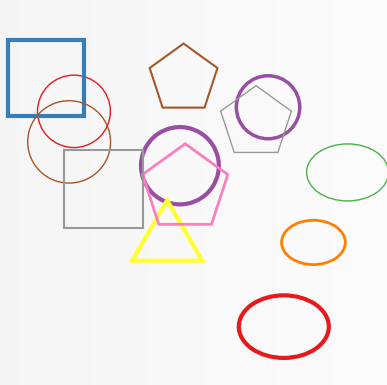[{"shape": "circle", "thickness": 1, "radius": 0.47, "center": [0.191, 0.711]}, {"shape": "oval", "thickness": 3, "radius": 0.58, "center": [0.732, 0.152]}, {"shape": "square", "thickness": 3, "radius": 0.49, "center": [0.119, 0.797]}, {"shape": "oval", "thickness": 1, "radius": 0.53, "center": [0.897, 0.552]}, {"shape": "circle", "thickness": 2.5, "radius": 0.41, "center": [0.692, 0.721]}, {"shape": "circle", "thickness": 3, "radius": 0.5, "center": [0.464, 0.57]}, {"shape": "oval", "thickness": 2, "radius": 0.41, "center": [0.809, 0.37]}, {"shape": "triangle", "thickness": 3, "radius": 0.52, "center": [0.431, 0.375]}, {"shape": "circle", "thickness": 1, "radius": 0.53, "center": [0.178, 0.631]}, {"shape": "pentagon", "thickness": 1.5, "radius": 0.46, "center": [0.474, 0.795]}, {"shape": "pentagon", "thickness": 2, "radius": 0.58, "center": [0.478, 0.511]}, {"shape": "square", "thickness": 1.5, "radius": 0.51, "center": [0.266, 0.508]}, {"shape": "pentagon", "thickness": 1, "radius": 0.48, "center": [0.661, 0.682]}]